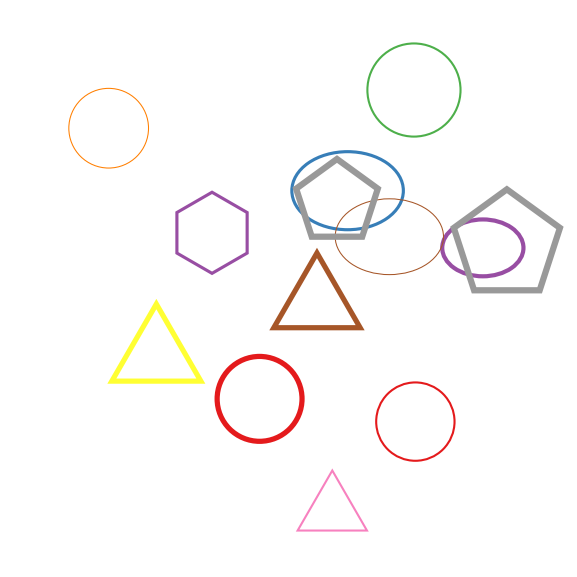[{"shape": "circle", "thickness": 1, "radius": 0.34, "center": [0.719, 0.269]}, {"shape": "circle", "thickness": 2.5, "radius": 0.37, "center": [0.449, 0.308]}, {"shape": "oval", "thickness": 1.5, "radius": 0.48, "center": [0.602, 0.669]}, {"shape": "circle", "thickness": 1, "radius": 0.4, "center": [0.717, 0.843]}, {"shape": "hexagon", "thickness": 1.5, "radius": 0.35, "center": [0.367, 0.596]}, {"shape": "oval", "thickness": 2, "radius": 0.35, "center": [0.836, 0.57]}, {"shape": "circle", "thickness": 0.5, "radius": 0.34, "center": [0.188, 0.777]}, {"shape": "triangle", "thickness": 2.5, "radius": 0.44, "center": [0.271, 0.384]}, {"shape": "oval", "thickness": 0.5, "radius": 0.47, "center": [0.674, 0.589]}, {"shape": "triangle", "thickness": 2.5, "radius": 0.43, "center": [0.549, 0.475]}, {"shape": "triangle", "thickness": 1, "radius": 0.35, "center": [0.575, 0.115]}, {"shape": "pentagon", "thickness": 3, "radius": 0.48, "center": [0.878, 0.575]}, {"shape": "pentagon", "thickness": 3, "radius": 0.37, "center": [0.584, 0.649]}]